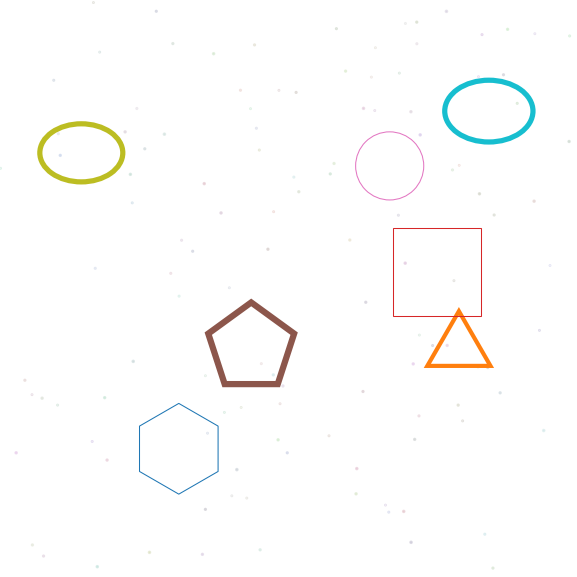[{"shape": "hexagon", "thickness": 0.5, "radius": 0.39, "center": [0.31, 0.222]}, {"shape": "triangle", "thickness": 2, "radius": 0.32, "center": [0.795, 0.397]}, {"shape": "square", "thickness": 0.5, "radius": 0.38, "center": [0.757, 0.529]}, {"shape": "pentagon", "thickness": 3, "radius": 0.39, "center": [0.435, 0.397]}, {"shape": "circle", "thickness": 0.5, "radius": 0.29, "center": [0.675, 0.712]}, {"shape": "oval", "thickness": 2.5, "radius": 0.36, "center": [0.141, 0.734]}, {"shape": "oval", "thickness": 2.5, "radius": 0.38, "center": [0.847, 0.807]}]